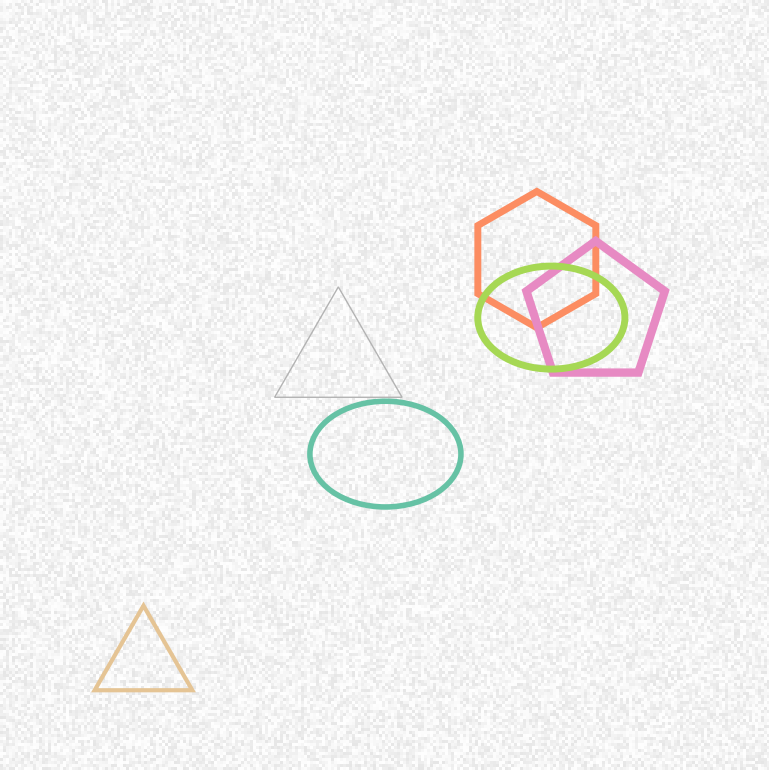[{"shape": "oval", "thickness": 2, "radius": 0.49, "center": [0.501, 0.41]}, {"shape": "hexagon", "thickness": 2.5, "radius": 0.44, "center": [0.697, 0.663]}, {"shape": "pentagon", "thickness": 3, "radius": 0.47, "center": [0.774, 0.593]}, {"shape": "oval", "thickness": 2.5, "radius": 0.48, "center": [0.716, 0.588]}, {"shape": "triangle", "thickness": 1.5, "radius": 0.37, "center": [0.186, 0.14]}, {"shape": "triangle", "thickness": 0.5, "radius": 0.48, "center": [0.439, 0.532]}]